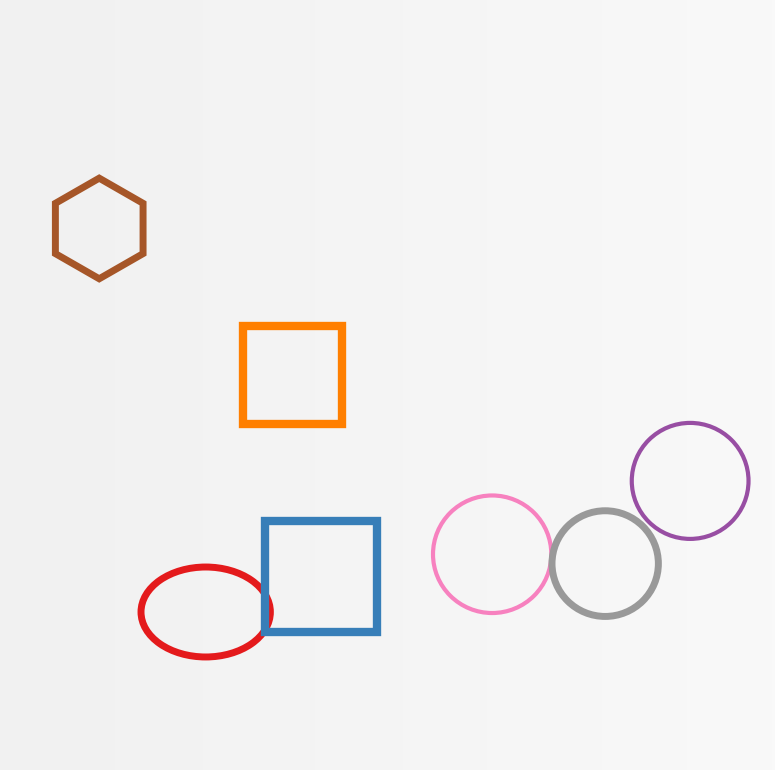[{"shape": "oval", "thickness": 2.5, "radius": 0.42, "center": [0.265, 0.205]}, {"shape": "square", "thickness": 3, "radius": 0.36, "center": [0.414, 0.252]}, {"shape": "circle", "thickness": 1.5, "radius": 0.38, "center": [0.891, 0.375]}, {"shape": "square", "thickness": 3, "radius": 0.32, "center": [0.377, 0.513]}, {"shape": "hexagon", "thickness": 2.5, "radius": 0.33, "center": [0.128, 0.703]}, {"shape": "circle", "thickness": 1.5, "radius": 0.38, "center": [0.635, 0.28]}, {"shape": "circle", "thickness": 2.5, "radius": 0.34, "center": [0.781, 0.268]}]